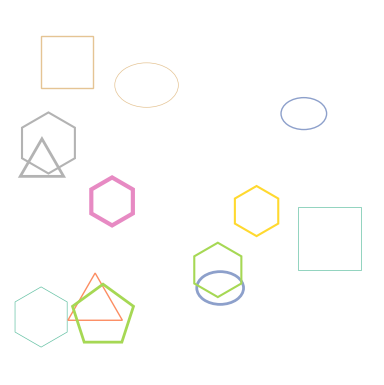[{"shape": "hexagon", "thickness": 0.5, "radius": 0.39, "center": [0.107, 0.177]}, {"shape": "square", "thickness": 0.5, "radius": 0.4, "center": [0.856, 0.381]}, {"shape": "triangle", "thickness": 1, "radius": 0.41, "center": [0.247, 0.209]}, {"shape": "oval", "thickness": 1, "radius": 0.3, "center": [0.789, 0.705]}, {"shape": "oval", "thickness": 2, "radius": 0.3, "center": [0.572, 0.252]}, {"shape": "hexagon", "thickness": 3, "radius": 0.31, "center": [0.291, 0.477]}, {"shape": "pentagon", "thickness": 2, "radius": 0.42, "center": [0.268, 0.179]}, {"shape": "hexagon", "thickness": 1.5, "radius": 0.35, "center": [0.566, 0.299]}, {"shape": "hexagon", "thickness": 1.5, "radius": 0.33, "center": [0.666, 0.452]}, {"shape": "square", "thickness": 1, "radius": 0.33, "center": [0.174, 0.839]}, {"shape": "oval", "thickness": 0.5, "radius": 0.41, "center": [0.381, 0.779]}, {"shape": "hexagon", "thickness": 1.5, "radius": 0.4, "center": [0.126, 0.629]}, {"shape": "triangle", "thickness": 2, "radius": 0.32, "center": [0.109, 0.574]}]